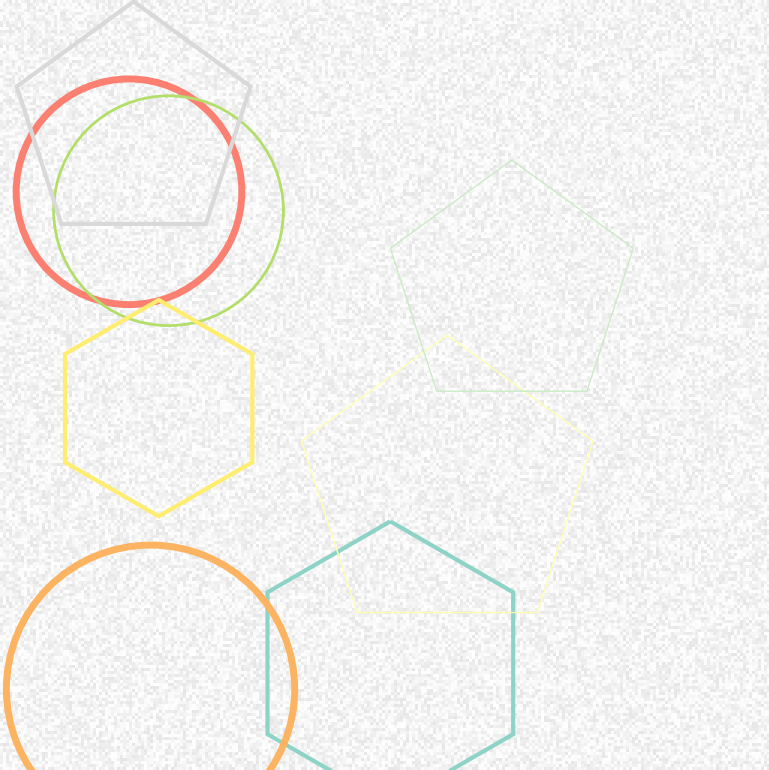[{"shape": "hexagon", "thickness": 1.5, "radius": 0.92, "center": [0.507, 0.139]}, {"shape": "pentagon", "thickness": 0.5, "radius": 1.0, "center": [0.581, 0.366]}, {"shape": "circle", "thickness": 2.5, "radius": 0.73, "center": [0.168, 0.751]}, {"shape": "circle", "thickness": 2.5, "radius": 0.94, "center": [0.196, 0.105]}, {"shape": "circle", "thickness": 1, "radius": 0.75, "center": [0.219, 0.726]}, {"shape": "pentagon", "thickness": 1.5, "radius": 0.8, "center": [0.174, 0.838]}, {"shape": "pentagon", "thickness": 0.5, "radius": 0.83, "center": [0.665, 0.626]}, {"shape": "hexagon", "thickness": 1.5, "radius": 0.7, "center": [0.206, 0.47]}]